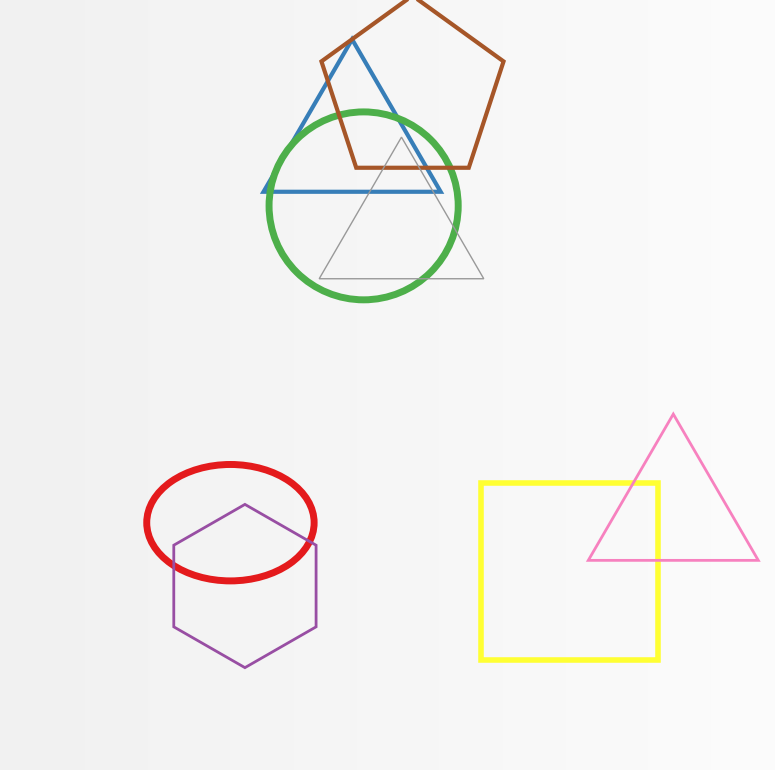[{"shape": "oval", "thickness": 2.5, "radius": 0.54, "center": [0.297, 0.321]}, {"shape": "triangle", "thickness": 1.5, "radius": 0.66, "center": [0.454, 0.817]}, {"shape": "circle", "thickness": 2.5, "radius": 0.61, "center": [0.469, 0.733]}, {"shape": "hexagon", "thickness": 1, "radius": 0.53, "center": [0.316, 0.239]}, {"shape": "square", "thickness": 2, "radius": 0.57, "center": [0.735, 0.258]}, {"shape": "pentagon", "thickness": 1.5, "radius": 0.62, "center": [0.532, 0.882]}, {"shape": "triangle", "thickness": 1, "radius": 0.63, "center": [0.869, 0.336]}, {"shape": "triangle", "thickness": 0.5, "radius": 0.61, "center": [0.518, 0.699]}]